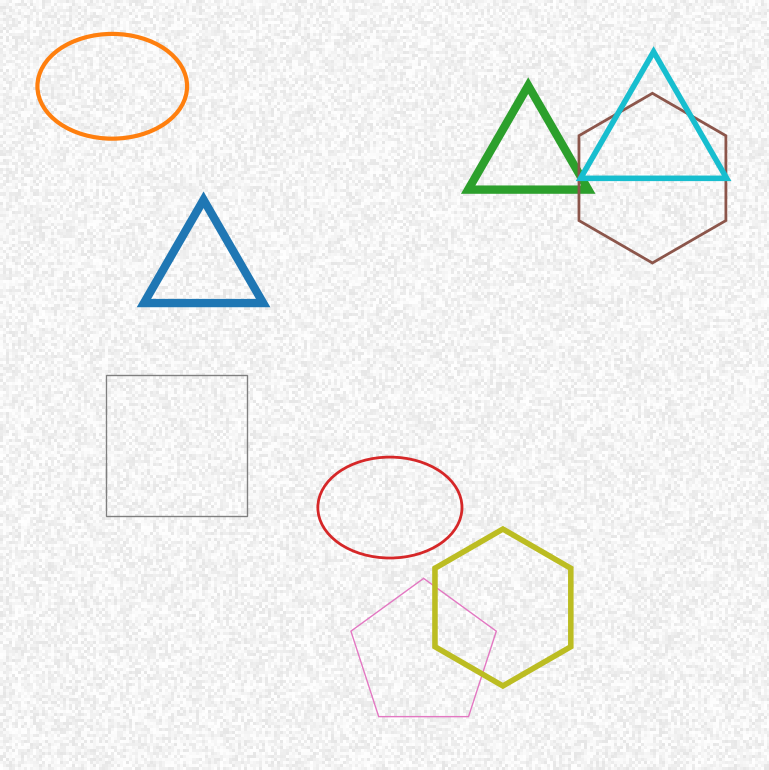[{"shape": "triangle", "thickness": 3, "radius": 0.45, "center": [0.264, 0.651]}, {"shape": "oval", "thickness": 1.5, "radius": 0.49, "center": [0.146, 0.888]}, {"shape": "triangle", "thickness": 3, "radius": 0.45, "center": [0.686, 0.799]}, {"shape": "oval", "thickness": 1, "radius": 0.47, "center": [0.506, 0.341]}, {"shape": "hexagon", "thickness": 1, "radius": 0.55, "center": [0.847, 0.769]}, {"shape": "pentagon", "thickness": 0.5, "radius": 0.5, "center": [0.55, 0.15]}, {"shape": "square", "thickness": 0.5, "radius": 0.46, "center": [0.229, 0.421]}, {"shape": "hexagon", "thickness": 2, "radius": 0.51, "center": [0.653, 0.211]}, {"shape": "triangle", "thickness": 2, "radius": 0.55, "center": [0.849, 0.823]}]